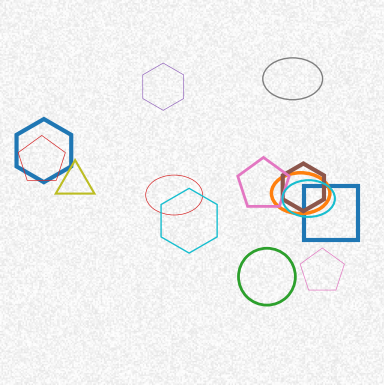[{"shape": "square", "thickness": 3, "radius": 0.35, "center": [0.86, 0.447]}, {"shape": "hexagon", "thickness": 3, "radius": 0.41, "center": [0.114, 0.609]}, {"shape": "oval", "thickness": 2.5, "radius": 0.38, "center": [0.781, 0.498]}, {"shape": "circle", "thickness": 2, "radius": 0.37, "center": [0.693, 0.281]}, {"shape": "oval", "thickness": 0.5, "radius": 0.37, "center": [0.452, 0.493]}, {"shape": "pentagon", "thickness": 0.5, "radius": 0.32, "center": [0.108, 0.584]}, {"shape": "hexagon", "thickness": 0.5, "radius": 0.31, "center": [0.424, 0.775]}, {"shape": "hexagon", "thickness": 3, "radius": 0.31, "center": [0.788, 0.513]}, {"shape": "pentagon", "thickness": 0.5, "radius": 0.3, "center": [0.837, 0.295]}, {"shape": "pentagon", "thickness": 2, "radius": 0.35, "center": [0.684, 0.521]}, {"shape": "oval", "thickness": 1, "radius": 0.39, "center": [0.76, 0.795]}, {"shape": "triangle", "thickness": 1.5, "radius": 0.29, "center": [0.195, 0.526]}, {"shape": "hexagon", "thickness": 1, "radius": 0.42, "center": [0.491, 0.427]}, {"shape": "oval", "thickness": 1.5, "radius": 0.34, "center": [0.802, 0.484]}]